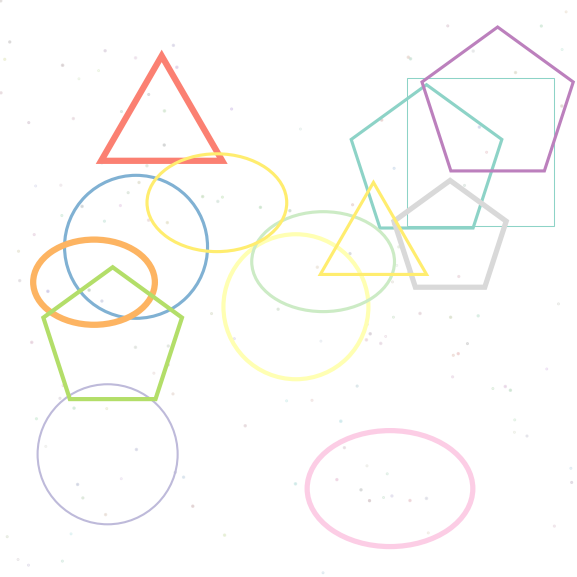[{"shape": "square", "thickness": 0.5, "radius": 0.64, "center": [0.832, 0.736]}, {"shape": "pentagon", "thickness": 1.5, "radius": 0.69, "center": [0.739, 0.715]}, {"shape": "circle", "thickness": 2, "radius": 0.63, "center": [0.512, 0.468]}, {"shape": "circle", "thickness": 1, "radius": 0.61, "center": [0.186, 0.213]}, {"shape": "triangle", "thickness": 3, "radius": 0.61, "center": [0.28, 0.781]}, {"shape": "circle", "thickness": 1.5, "radius": 0.62, "center": [0.236, 0.572]}, {"shape": "oval", "thickness": 3, "radius": 0.53, "center": [0.163, 0.51]}, {"shape": "pentagon", "thickness": 2, "radius": 0.63, "center": [0.195, 0.41]}, {"shape": "oval", "thickness": 2.5, "radius": 0.72, "center": [0.675, 0.153]}, {"shape": "pentagon", "thickness": 2.5, "radius": 0.51, "center": [0.779, 0.584]}, {"shape": "pentagon", "thickness": 1.5, "radius": 0.69, "center": [0.862, 0.815]}, {"shape": "oval", "thickness": 1.5, "radius": 0.62, "center": [0.56, 0.546]}, {"shape": "triangle", "thickness": 1.5, "radius": 0.53, "center": [0.647, 0.577]}, {"shape": "oval", "thickness": 1.5, "radius": 0.6, "center": [0.376, 0.648]}]